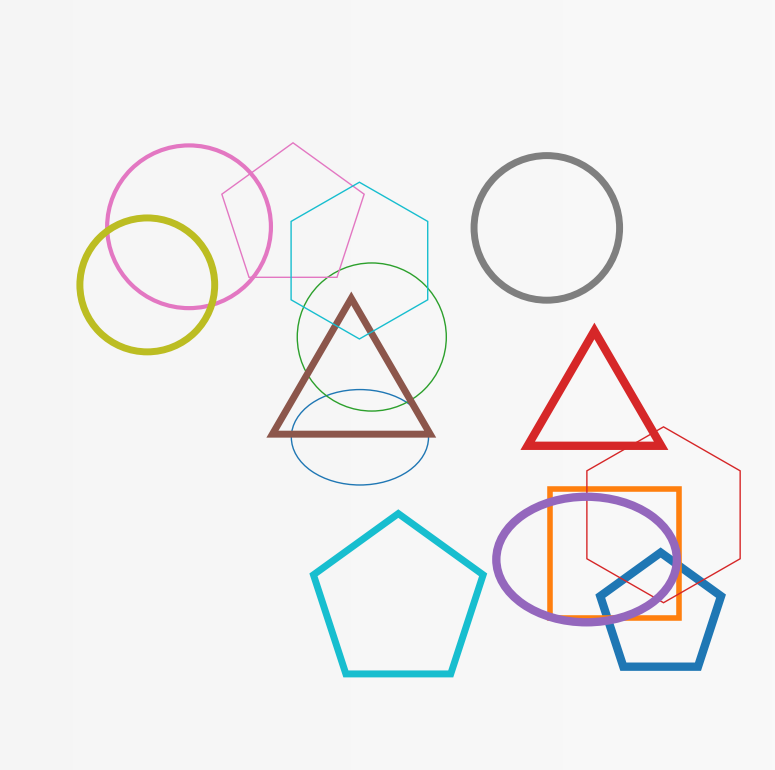[{"shape": "pentagon", "thickness": 3, "radius": 0.41, "center": [0.852, 0.2]}, {"shape": "oval", "thickness": 0.5, "radius": 0.44, "center": [0.464, 0.432]}, {"shape": "square", "thickness": 2, "radius": 0.42, "center": [0.793, 0.281]}, {"shape": "circle", "thickness": 0.5, "radius": 0.48, "center": [0.48, 0.562]}, {"shape": "hexagon", "thickness": 0.5, "radius": 0.57, "center": [0.856, 0.331]}, {"shape": "triangle", "thickness": 3, "radius": 0.5, "center": [0.767, 0.471]}, {"shape": "oval", "thickness": 3, "radius": 0.58, "center": [0.757, 0.273]}, {"shape": "triangle", "thickness": 2.5, "radius": 0.59, "center": [0.453, 0.495]}, {"shape": "pentagon", "thickness": 0.5, "radius": 0.48, "center": [0.378, 0.718]}, {"shape": "circle", "thickness": 1.5, "radius": 0.53, "center": [0.244, 0.705]}, {"shape": "circle", "thickness": 2.5, "radius": 0.47, "center": [0.706, 0.704]}, {"shape": "circle", "thickness": 2.5, "radius": 0.43, "center": [0.19, 0.63]}, {"shape": "pentagon", "thickness": 2.5, "radius": 0.58, "center": [0.514, 0.218]}, {"shape": "hexagon", "thickness": 0.5, "radius": 0.51, "center": [0.464, 0.662]}]